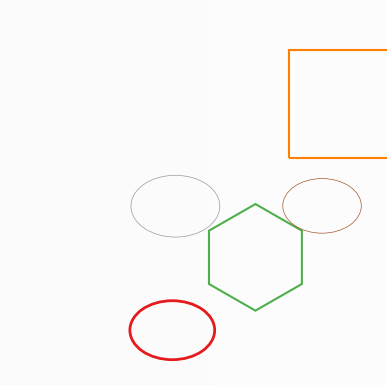[{"shape": "oval", "thickness": 2, "radius": 0.55, "center": [0.445, 0.142]}, {"shape": "hexagon", "thickness": 1.5, "radius": 0.69, "center": [0.659, 0.332]}, {"shape": "square", "thickness": 1.5, "radius": 0.7, "center": [0.887, 0.73]}, {"shape": "oval", "thickness": 0.5, "radius": 0.51, "center": [0.831, 0.465]}, {"shape": "oval", "thickness": 0.5, "radius": 0.57, "center": [0.453, 0.465]}]